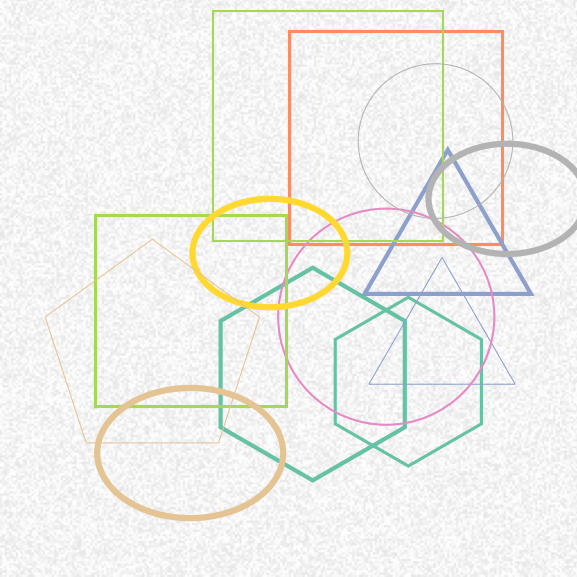[{"shape": "hexagon", "thickness": 2, "radius": 0.92, "center": [0.541, 0.351]}, {"shape": "hexagon", "thickness": 1.5, "radius": 0.73, "center": [0.707, 0.338]}, {"shape": "square", "thickness": 1.5, "radius": 0.92, "center": [0.685, 0.761]}, {"shape": "triangle", "thickness": 0.5, "radius": 0.73, "center": [0.765, 0.407]}, {"shape": "triangle", "thickness": 2, "radius": 0.83, "center": [0.775, 0.573]}, {"shape": "circle", "thickness": 1, "radius": 0.94, "center": [0.669, 0.451]}, {"shape": "square", "thickness": 1.5, "radius": 0.82, "center": [0.33, 0.462]}, {"shape": "square", "thickness": 1, "radius": 1.0, "center": [0.569, 0.781]}, {"shape": "oval", "thickness": 3, "radius": 0.67, "center": [0.467, 0.561]}, {"shape": "oval", "thickness": 3, "radius": 0.81, "center": [0.329, 0.215]}, {"shape": "pentagon", "thickness": 0.5, "radius": 0.98, "center": [0.264, 0.39]}, {"shape": "oval", "thickness": 3, "radius": 0.68, "center": [0.878, 0.655]}, {"shape": "circle", "thickness": 0.5, "radius": 0.67, "center": [0.754, 0.755]}]